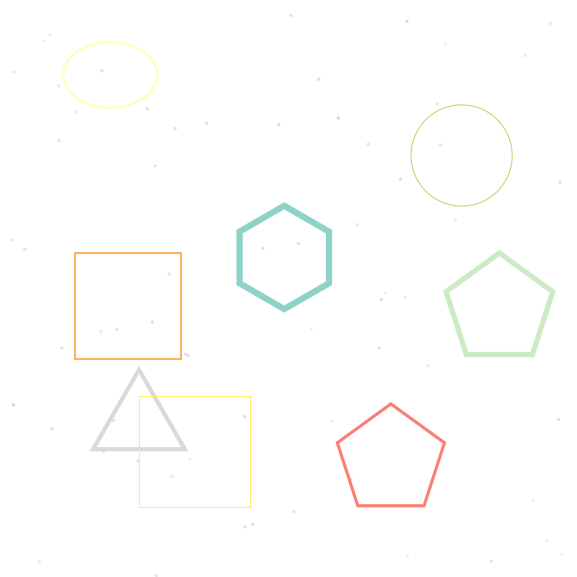[{"shape": "hexagon", "thickness": 3, "radius": 0.45, "center": [0.492, 0.553]}, {"shape": "oval", "thickness": 1, "radius": 0.41, "center": [0.191, 0.869]}, {"shape": "pentagon", "thickness": 1.5, "radius": 0.49, "center": [0.677, 0.202]}, {"shape": "square", "thickness": 1, "radius": 0.46, "center": [0.222, 0.47]}, {"shape": "circle", "thickness": 0.5, "radius": 0.44, "center": [0.799, 0.73]}, {"shape": "triangle", "thickness": 2, "radius": 0.46, "center": [0.241, 0.267]}, {"shape": "pentagon", "thickness": 2.5, "radius": 0.49, "center": [0.865, 0.464]}, {"shape": "square", "thickness": 0.5, "radius": 0.48, "center": [0.336, 0.217]}]